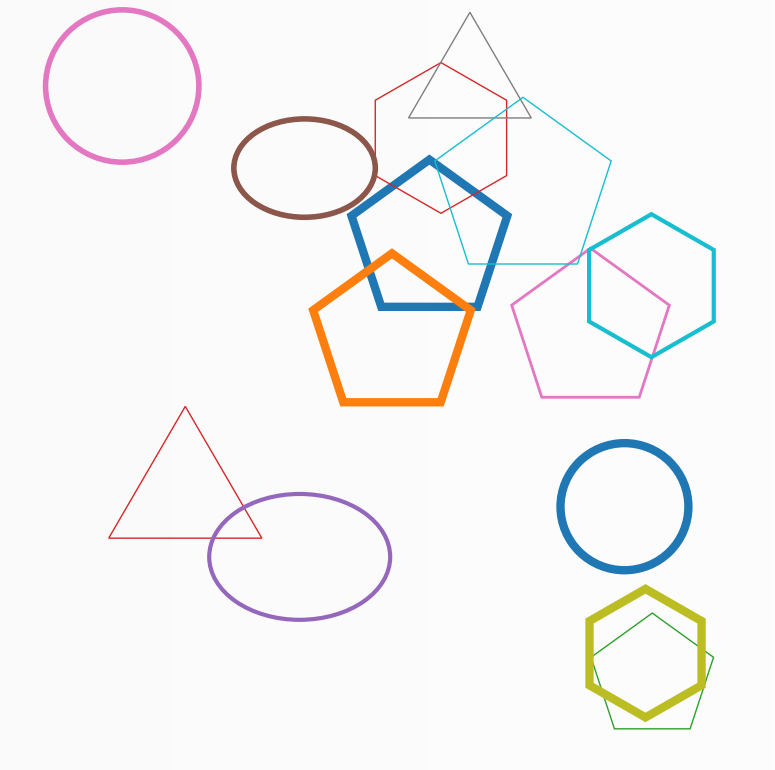[{"shape": "pentagon", "thickness": 3, "radius": 0.53, "center": [0.554, 0.687]}, {"shape": "circle", "thickness": 3, "radius": 0.41, "center": [0.806, 0.342]}, {"shape": "pentagon", "thickness": 3, "radius": 0.53, "center": [0.506, 0.564]}, {"shape": "pentagon", "thickness": 0.5, "radius": 0.42, "center": [0.842, 0.121]}, {"shape": "triangle", "thickness": 0.5, "radius": 0.57, "center": [0.239, 0.358]}, {"shape": "hexagon", "thickness": 0.5, "radius": 0.49, "center": [0.569, 0.821]}, {"shape": "oval", "thickness": 1.5, "radius": 0.58, "center": [0.387, 0.277]}, {"shape": "oval", "thickness": 2, "radius": 0.46, "center": [0.393, 0.782]}, {"shape": "pentagon", "thickness": 1, "radius": 0.53, "center": [0.762, 0.571]}, {"shape": "circle", "thickness": 2, "radius": 0.49, "center": [0.158, 0.888]}, {"shape": "triangle", "thickness": 0.5, "radius": 0.46, "center": [0.606, 0.893]}, {"shape": "hexagon", "thickness": 3, "radius": 0.42, "center": [0.833, 0.152]}, {"shape": "hexagon", "thickness": 1.5, "radius": 0.46, "center": [0.841, 0.629]}, {"shape": "pentagon", "thickness": 0.5, "radius": 0.6, "center": [0.675, 0.754]}]